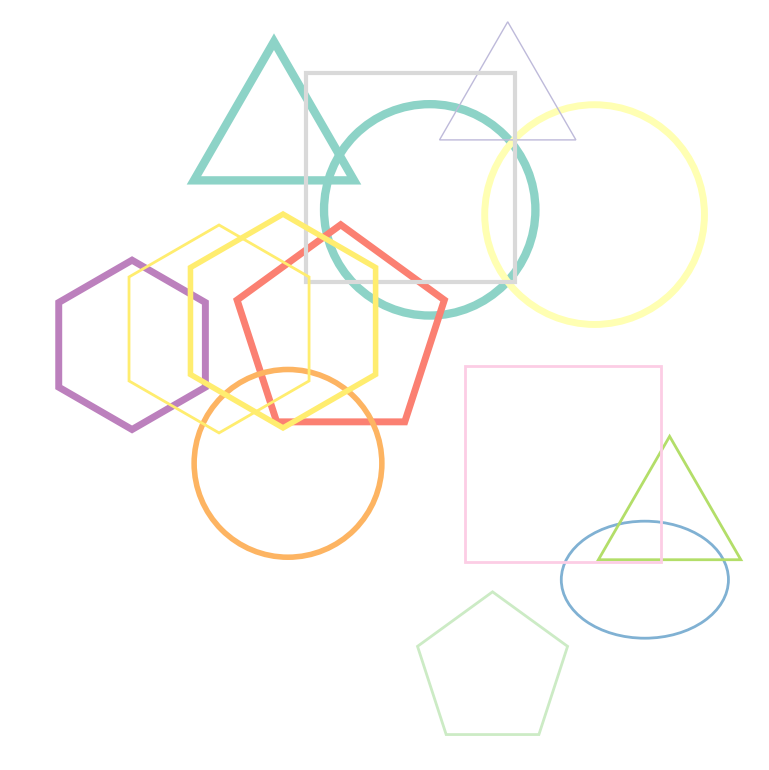[{"shape": "circle", "thickness": 3, "radius": 0.69, "center": [0.558, 0.727]}, {"shape": "triangle", "thickness": 3, "radius": 0.6, "center": [0.356, 0.826]}, {"shape": "circle", "thickness": 2.5, "radius": 0.71, "center": [0.772, 0.721]}, {"shape": "triangle", "thickness": 0.5, "radius": 0.51, "center": [0.659, 0.869]}, {"shape": "pentagon", "thickness": 2.5, "radius": 0.71, "center": [0.442, 0.567]}, {"shape": "oval", "thickness": 1, "radius": 0.54, "center": [0.837, 0.247]}, {"shape": "circle", "thickness": 2, "radius": 0.61, "center": [0.374, 0.398]}, {"shape": "triangle", "thickness": 1, "radius": 0.53, "center": [0.87, 0.326]}, {"shape": "square", "thickness": 1, "radius": 0.64, "center": [0.731, 0.398]}, {"shape": "square", "thickness": 1.5, "radius": 0.68, "center": [0.533, 0.769]}, {"shape": "hexagon", "thickness": 2.5, "radius": 0.55, "center": [0.171, 0.552]}, {"shape": "pentagon", "thickness": 1, "radius": 0.51, "center": [0.64, 0.129]}, {"shape": "hexagon", "thickness": 2, "radius": 0.69, "center": [0.368, 0.583]}, {"shape": "hexagon", "thickness": 1, "radius": 0.68, "center": [0.284, 0.573]}]